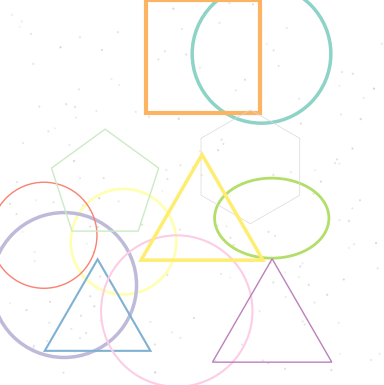[{"shape": "circle", "thickness": 2.5, "radius": 0.9, "center": [0.679, 0.86]}, {"shape": "circle", "thickness": 2, "radius": 0.69, "center": [0.321, 0.372]}, {"shape": "circle", "thickness": 2.5, "radius": 0.94, "center": [0.167, 0.26]}, {"shape": "circle", "thickness": 1, "radius": 0.69, "center": [0.114, 0.389]}, {"shape": "triangle", "thickness": 1.5, "radius": 0.79, "center": [0.253, 0.168]}, {"shape": "square", "thickness": 3, "radius": 0.74, "center": [0.528, 0.853]}, {"shape": "oval", "thickness": 2, "radius": 0.74, "center": [0.706, 0.433]}, {"shape": "circle", "thickness": 1.5, "radius": 0.98, "center": [0.459, 0.192]}, {"shape": "hexagon", "thickness": 0.5, "radius": 0.74, "center": [0.65, 0.567]}, {"shape": "triangle", "thickness": 1, "radius": 0.89, "center": [0.707, 0.149]}, {"shape": "pentagon", "thickness": 1, "radius": 0.73, "center": [0.273, 0.518]}, {"shape": "triangle", "thickness": 2.5, "radius": 0.91, "center": [0.525, 0.416]}]